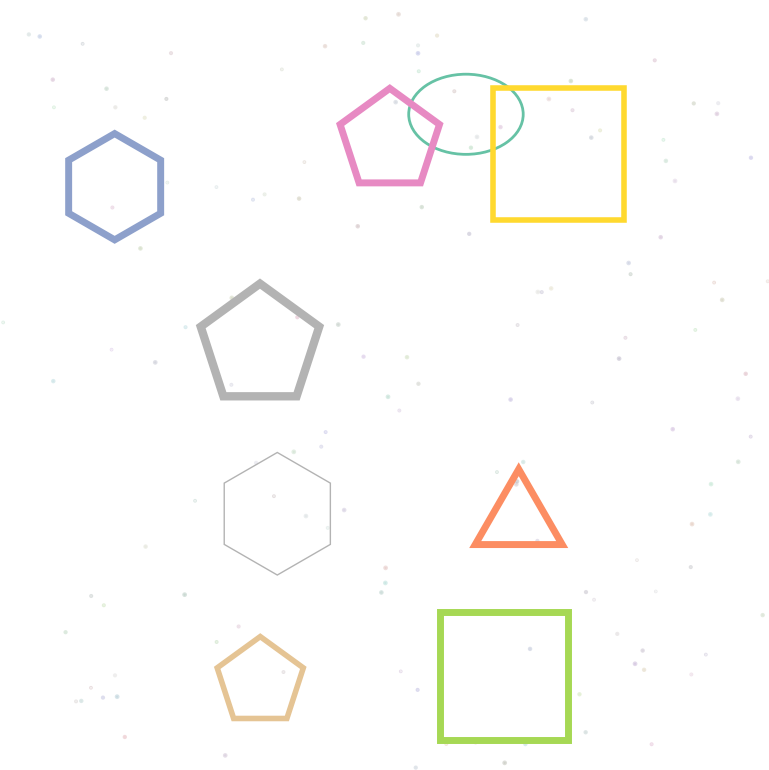[{"shape": "oval", "thickness": 1, "radius": 0.37, "center": [0.605, 0.852]}, {"shape": "triangle", "thickness": 2.5, "radius": 0.33, "center": [0.674, 0.325]}, {"shape": "hexagon", "thickness": 2.5, "radius": 0.34, "center": [0.149, 0.758]}, {"shape": "pentagon", "thickness": 2.5, "radius": 0.34, "center": [0.506, 0.817]}, {"shape": "square", "thickness": 2.5, "radius": 0.41, "center": [0.655, 0.122]}, {"shape": "square", "thickness": 2, "radius": 0.43, "center": [0.725, 0.8]}, {"shape": "pentagon", "thickness": 2, "radius": 0.29, "center": [0.338, 0.114]}, {"shape": "pentagon", "thickness": 3, "radius": 0.4, "center": [0.338, 0.551]}, {"shape": "hexagon", "thickness": 0.5, "radius": 0.4, "center": [0.36, 0.333]}]